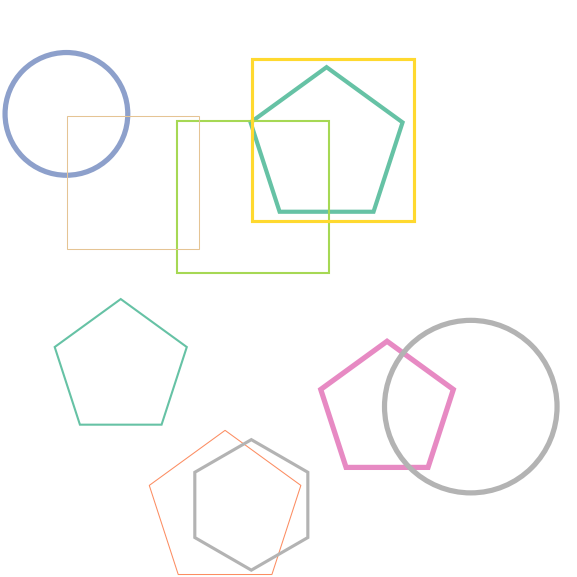[{"shape": "pentagon", "thickness": 1, "radius": 0.6, "center": [0.209, 0.361]}, {"shape": "pentagon", "thickness": 2, "radius": 0.69, "center": [0.565, 0.744]}, {"shape": "pentagon", "thickness": 0.5, "radius": 0.69, "center": [0.39, 0.116]}, {"shape": "circle", "thickness": 2.5, "radius": 0.53, "center": [0.115, 0.802]}, {"shape": "pentagon", "thickness": 2.5, "radius": 0.6, "center": [0.67, 0.287]}, {"shape": "square", "thickness": 1, "radius": 0.66, "center": [0.438, 0.658]}, {"shape": "square", "thickness": 1.5, "radius": 0.7, "center": [0.576, 0.757]}, {"shape": "square", "thickness": 0.5, "radius": 0.57, "center": [0.231, 0.683]}, {"shape": "circle", "thickness": 2.5, "radius": 0.75, "center": [0.815, 0.295]}, {"shape": "hexagon", "thickness": 1.5, "radius": 0.56, "center": [0.435, 0.125]}]